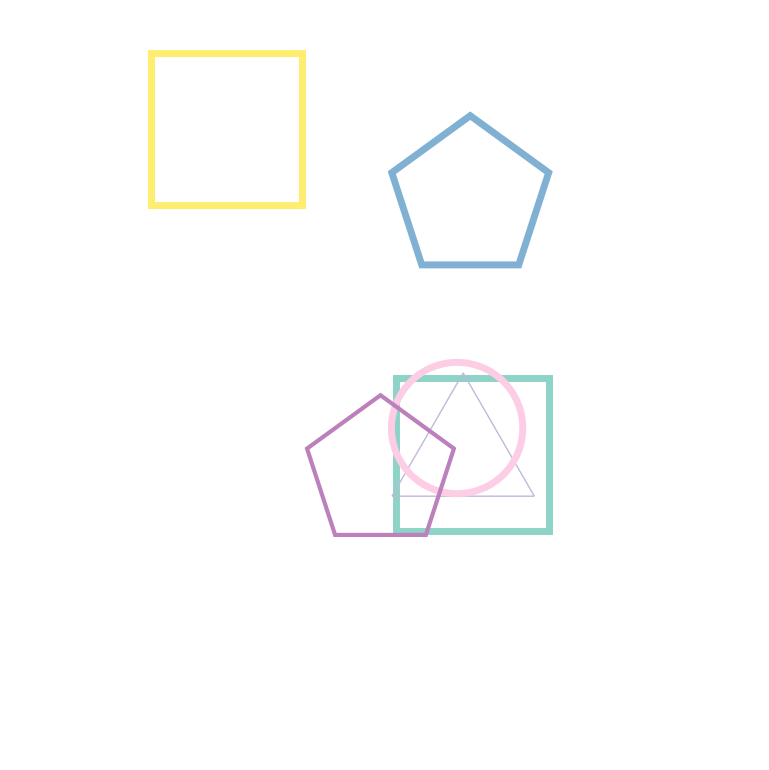[{"shape": "square", "thickness": 2.5, "radius": 0.5, "center": [0.614, 0.41]}, {"shape": "triangle", "thickness": 0.5, "radius": 0.53, "center": [0.602, 0.409]}, {"shape": "pentagon", "thickness": 2.5, "radius": 0.54, "center": [0.611, 0.743]}, {"shape": "circle", "thickness": 2.5, "radius": 0.43, "center": [0.594, 0.444]}, {"shape": "pentagon", "thickness": 1.5, "radius": 0.5, "center": [0.494, 0.386]}, {"shape": "square", "thickness": 2.5, "radius": 0.49, "center": [0.294, 0.832]}]